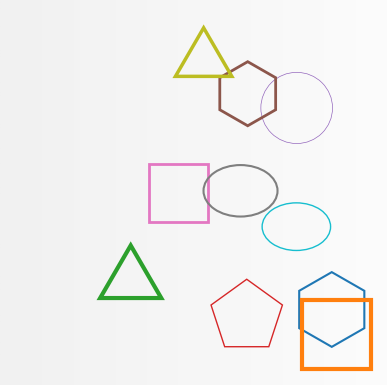[{"shape": "hexagon", "thickness": 1.5, "radius": 0.49, "center": [0.856, 0.196]}, {"shape": "square", "thickness": 3, "radius": 0.45, "center": [0.868, 0.131]}, {"shape": "triangle", "thickness": 3, "radius": 0.46, "center": [0.337, 0.271]}, {"shape": "pentagon", "thickness": 1, "radius": 0.48, "center": [0.637, 0.178]}, {"shape": "circle", "thickness": 0.5, "radius": 0.46, "center": [0.766, 0.72]}, {"shape": "hexagon", "thickness": 2, "radius": 0.42, "center": [0.639, 0.757]}, {"shape": "square", "thickness": 2, "radius": 0.38, "center": [0.46, 0.498]}, {"shape": "oval", "thickness": 1.5, "radius": 0.48, "center": [0.621, 0.504]}, {"shape": "triangle", "thickness": 2.5, "radius": 0.42, "center": [0.526, 0.844]}, {"shape": "oval", "thickness": 1, "radius": 0.44, "center": [0.765, 0.411]}]